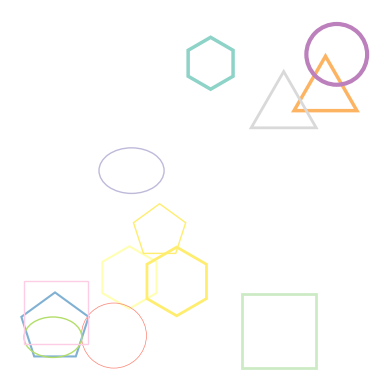[{"shape": "hexagon", "thickness": 2.5, "radius": 0.34, "center": [0.547, 0.836]}, {"shape": "hexagon", "thickness": 1.5, "radius": 0.41, "center": [0.336, 0.279]}, {"shape": "oval", "thickness": 1, "radius": 0.42, "center": [0.342, 0.557]}, {"shape": "circle", "thickness": 0.5, "radius": 0.42, "center": [0.296, 0.128]}, {"shape": "pentagon", "thickness": 1.5, "radius": 0.46, "center": [0.143, 0.149]}, {"shape": "triangle", "thickness": 2.5, "radius": 0.47, "center": [0.845, 0.76]}, {"shape": "oval", "thickness": 1, "radius": 0.38, "center": [0.137, 0.124]}, {"shape": "square", "thickness": 1, "radius": 0.41, "center": [0.146, 0.188]}, {"shape": "triangle", "thickness": 2, "radius": 0.49, "center": [0.737, 0.717]}, {"shape": "circle", "thickness": 3, "radius": 0.39, "center": [0.875, 0.859]}, {"shape": "square", "thickness": 2, "radius": 0.48, "center": [0.726, 0.141]}, {"shape": "pentagon", "thickness": 1, "radius": 0.36, "center": [0.415, 0.399]}, {"shape": "hexagon", "thickness": 2, "radius": 0.45, "center": [0.459, 0.269]}]